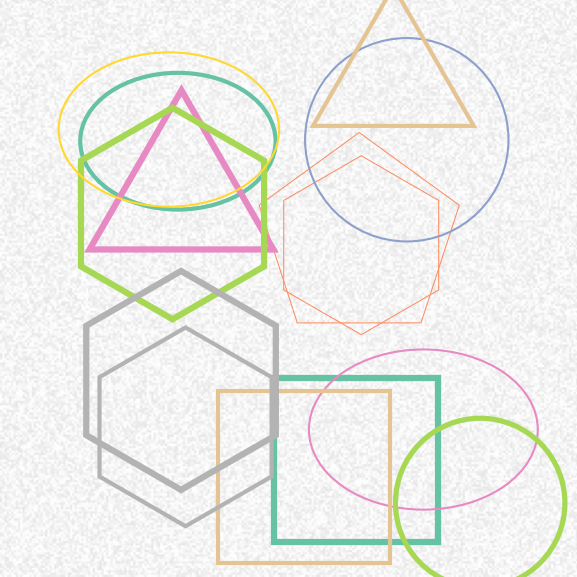[{"shape": "oval", "thickness": 2, "radius": 0.85, "center": [0.308, 0.755]}, {"shape": "square", "thickness": 3, "radius": 0.71, "center": [0.617, 0.202]}, {"shape": "pentagon", "thickness": 0.5, "radius": 0.91, "center": [0.622, 0.587]}, {"shape": "hexagon", "thickness": 0.5, "radius": 0.77, "center": [0.625, 0.575]}, {"shape": "circle", "thickness": 1, "radius": 0.88, "center": [0.704, 0.757]}, {"shape": "triangle", "thickness": 3, "radius": 0.92, "center": [0.314, 0.659]}, {"shape": "oval", "thickness": 1, "radius": 0.99, "center": [0.733, 0.255]}, {"shape": "hexagon", "thickness": 3, "radius": 0.92, "center": [0.299, 0.629]}, {"shape": "circle", "thickness": 2.5, "radius": 0.73, "center": [0.831, 0.128]}, {"shape": "oval", "thickness": 1, "radius": 0.95, "center": [0.292, 0.775]}, {"shape": "square", "thickness": 2, "radius": 0.75, "center": [0.527, 0.174]}, {"shape": "triangle", "thickness": 2, "radius": 0.8, "center": [0.681, 0.862]}, {"shape": "hexagon", "thickness": 2, "radius": 0.86, "center": [0.321, 0.26]}, {"shape": "hexagon", "thickness": 3, "radius": 0.95, "center": [0.314, 0.34]}]